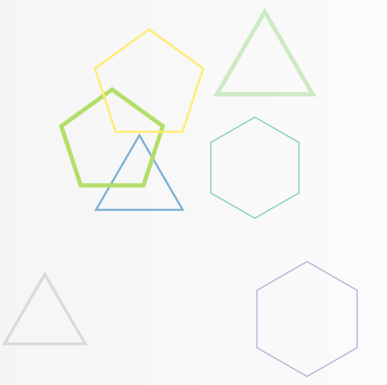[{"shape": "hexagon", "thickness": 1, "radius": 0.66, "center": [0.658, 0.564]}, {"shape": "hexagon", "thickness": 1, "radius": 0.75, "center": [0.792, 0.171]}, {"shape": "triangle", "thickness": 1.5, "radius": 0.65, "center": [0.36, 0.52]}, {"shape": "pentagon", "thickness": 3, "radius": 0.69, "center": [0.289, 0.63]}, {"shape": "triangle", "thickness": 2, "radius": 0.6, "center": [0.116, 0.167]}, {"shape": "triangle", "thickness": 3, "radius": 0.71, "center": [0.683, 0.827]}, {"shape": "pentagon", "thickness": 1.5, "radius": 0.73, "center": [0.385, 0.777]}]